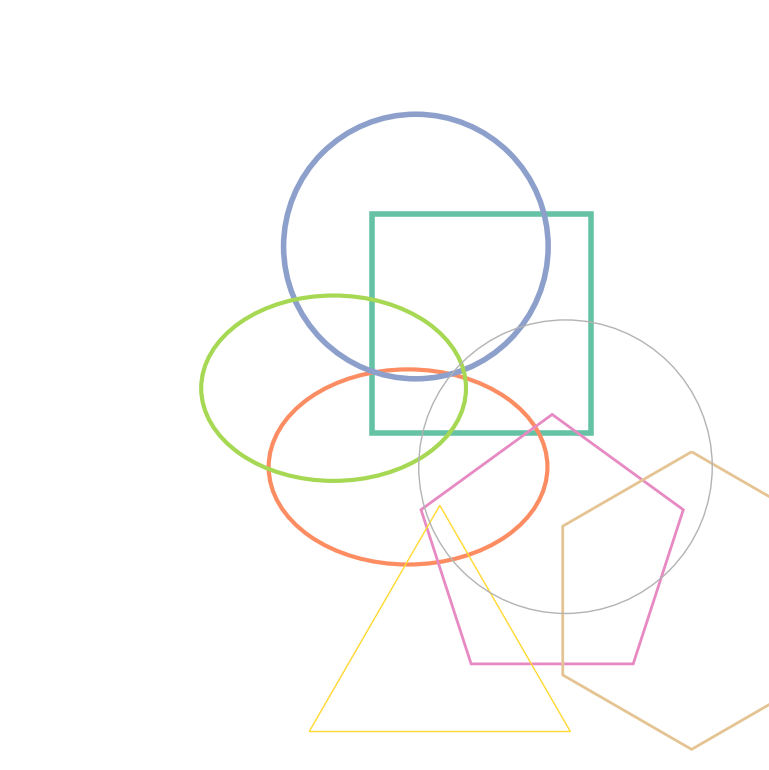[{"shape": "square", "thickness": 2, "radius": 0.71, "center": [0.626, 0.58]}, {"shape": "oval", "thickness": 1.5, "radius": 0.91, "center": [0.53, 0.394]}, {"shape": "circle", "thickness": 2, "radius": 0.86, "center": [0.54, 0.68]}, {"shape": "pentagon", "thickness": 1, "radius": 0.9, "center": [0.717, 0.283]}, {"shape": "oval", "thickness": 1.5, "radius": 0.86, "center": [0.433, 0.496]}, {"shape": "triangle", "thickness": 0.5, "radius": 0.98, "center": [0.571, 0.148]}, {"shape": "hexagon", "thickness": 1, "radius": 0.97, "center": [0.898, 0.22]}, {"shape": "circle", "thickness": 0.5, "radius": 0.95, "center": [0.734, 0.394]}]